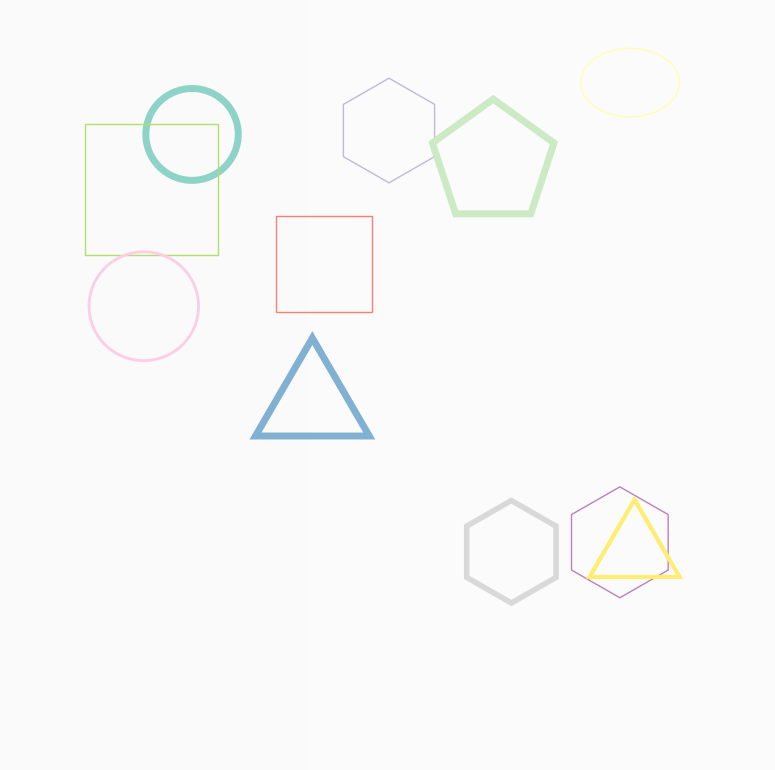[{"shape": "circle", "thickness": 2.5, "radius": 0.3, "center": [0.248, 0.825]}, {"shape": "oval", "thickness": 0.5, "radius": 0.32, "center": [0.813, 0.893]}, {"shape": "hexagon", "thickness": 0.5, "radius": 0.34, "center": [0.502, 0.831]}, {"shape": "square", "thickness": 0.5, "radius": 0.31, "center": [0.418, 0.657]}, {"shape": "triangle", "thickness": 2.5, "radius": 0.42, "center": [0.403, 0.476]}, {"shape": "square", "thickness": 0.5, "radius": 0.43, "center": [0.195, 0.754]}, {"shape": "circle", "thickness": 1, "radius": 0.35, "center": [0.186, 0.602]}, {"shape": "hexagon", "thickness": 2, "radius": 0.33, "center": [0.66, 0.283]}, {"shape": "hexagon", "thickness": 0.5, "radius": 0.36, "center": [0.8, 0.296]}, {"shape": "pentagon", "thickness": 2.5, "radius": 0.41, "center": [0.636, 0.789]}, {"shape": "triangle", "thickness": 1.5, "radius": 0.33, "center": [0.819, 0.284]}]